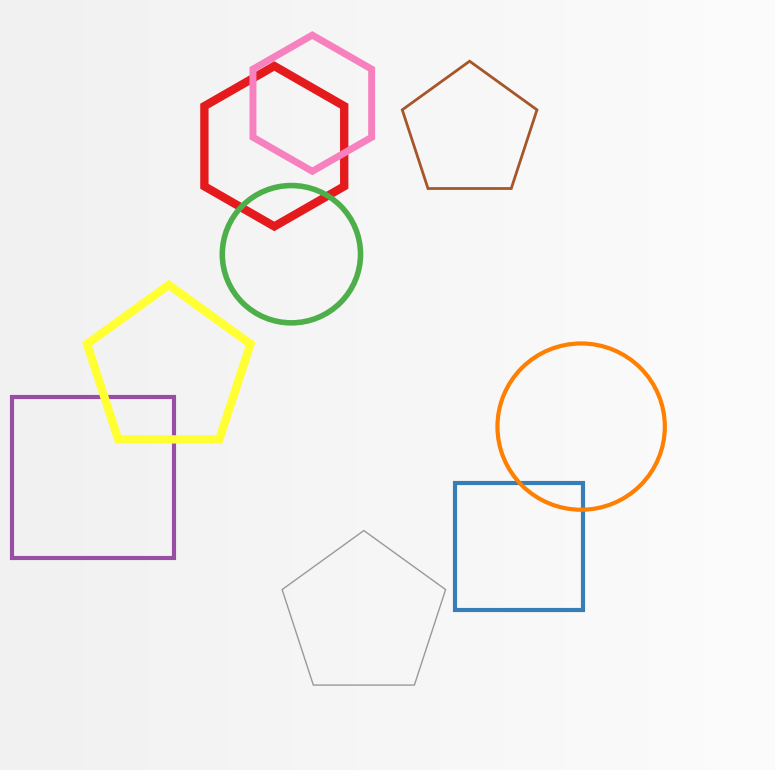[{"shape": "hexagon", "thickness": 3, "radius": 0.52, "center": [0.354, 0.81]}, {"shape": "square", "thickness": 1.5, "radius": 0.41, "center": [0.67, 0.29]}, {"shape": "circle", "thickness": 2, "radius": 0.45, "center": [0.376, 0.67]}, {"shape": "square", "thickness": 1.5, "radius": 0.52, "center": [0.12, 0.38]}, {"shape": "circle", "thickness": 1.5, "radius": 0.54, "center": [0.75, 0.446]}, {"shape": "pentagon", "thickness": 3, "radius": 0.55, "center": [0.218, 0.519]}, {"shape": "pentagon", "thickness": 1, "radius": 0.46, "center": [0.606, 0.829]}, {"shape": "hexagon", "thickness": 2.5, "radius": 0.44, "center": [0.403, 0.866]}, {"shape": "pentagon", "thickness": 0.5, "radius": 0.55, "center": [0.469, 0.2]}]